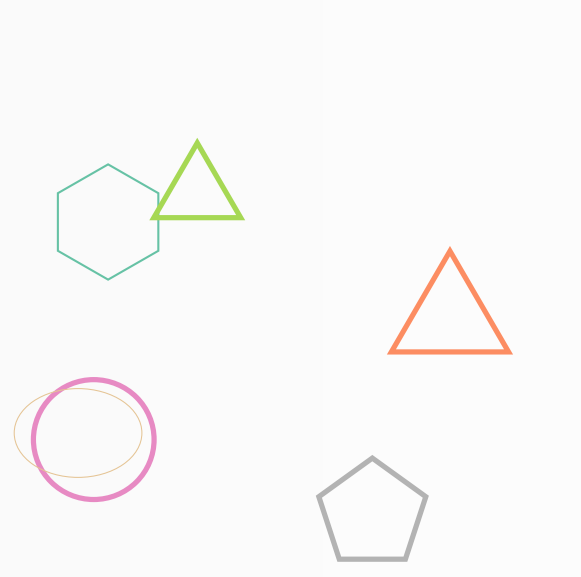[{"shape": "hexagon", "thickness": 1, "radius": 0.5, "center": [0.186, 0.615]}, {"shape": "triangle", "thickness": 2.5, "radius": 0.58, "center": [0.774, 0.448]}, {"shape": "circle", "thickness": 2.5, "radius": 0.52, "center": [0.161, 0.238]}, {"shape": "triangle", "thickness": 2.5, "radius": 0.43, "center": [0.339, 0.665]}, {"shape": "oval", "thickness": 0.5, "radius": 0.55, "center": [0.134, 0.249]}, {"shape": "pentagon", "thickness": 2.5, "radius": 0.48, "center": [0.641, 0.109]}]